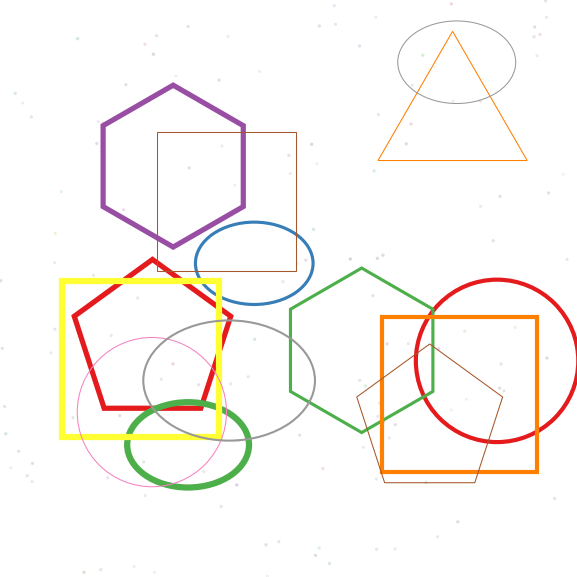[{"shape": "pentagon", "thickness": 2.5, "radius": 0.71, "center": [0.264, 0.407]}, {"shape": "circle", "thickness": 2, "radius": 0.7, "center": [0.861, 0.374]}, {"shape": "oval", "thickness": 1.5, "radius": 0.51, "center": [0.44, 0.543]}, {"shape": "hexagon", "thickness": 1.5, "radius": 0.71, "center": [0.626, 0.393]}, {"shape": "oval", "thickness": 3, "radius": 0.53, "center": [0.326, 0.229]}, {"shape": "hexagon", "thickness": 2.5, "radius": 0.7, "center": [0.3, 0.711]}, {"shape": "triangle", "thickness": 0.5, "radius": 0.75, "center": [0.784, 0.796]}, {"shape": "square", "thickness": 2, "radius": 0.67, "center": [0.795, 0.317]}, {"shape": "square", "thickness": 3, "radius": 0.68, "center": [0.243, 0.377]}, {"shape": "pentagon", "thickness": 0.5, "radius": 0.66, "center": [0.744, 0.271]}, {"shape": "square", "thickness": 0.5, "radius": 0.6, "center": [0.392, 0.65]}, {"shape": "circle", "thickness": 0.5, "radius": 0.65, "center": [0.263, 0.286]}, {"shape": "oval", "thickness": 0.5, "radius": 0.51, "center": [0.791, 0.891]}, {"shape": "oval", "thickness": 1, "radius": 0.74, "center": [0.397, 0.34]}]